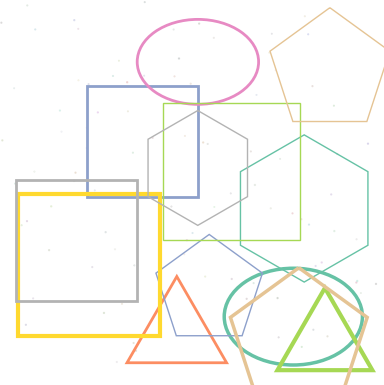[{"shape": "hexagon", "thickness": 1, "radius": 0.96, "center": [0.79, 0.459]}, {"shape": "oval", "thickness": 2.5, "radius": 0.9, "center": [0.762, 0.178]}, {"shape": "triangle", "thickness": 2, "radius": 0.75, "center": [0.459, 0.132]}, {"shape": "pentagon", "thickness": 1, "radius": 0.73, "center": [0.543, 0.246]}, {"shape": "square", "thickness": 2, "radius": 0.72, "center": [0.37, 0.633]}, {"shape": "oval", "thickness": 2, "radius": 0.79, "center": [0.514, 0.839]}, {"shape": "triangle", "thickness": 3, "radius": 0.71, "center": [0.844, 0.11]}, {"shape": "square", "thickness": 1, "radius": 0.89, "center": [0.601, 0.554]}, {"shape": "square", "thickness": 3, "radius": 0.92, "center": [0.232, 0.312]}, {"shape": "pentagon", "thickness": 1, "radius": 0.82, "center": [0.857, 0.817]}, {"shape": "pentagon", "thickness": 2.5, "radius": 0.93, "center": [0.776, 0.118]}, {"shape": "square", "thickness": 2, "radius": 0.78, "center": [0.199, 0.375]}, {"shape": "hexagon", "thickness": 1, "radius": 0.75, "center": [0.514, 0.564]}]